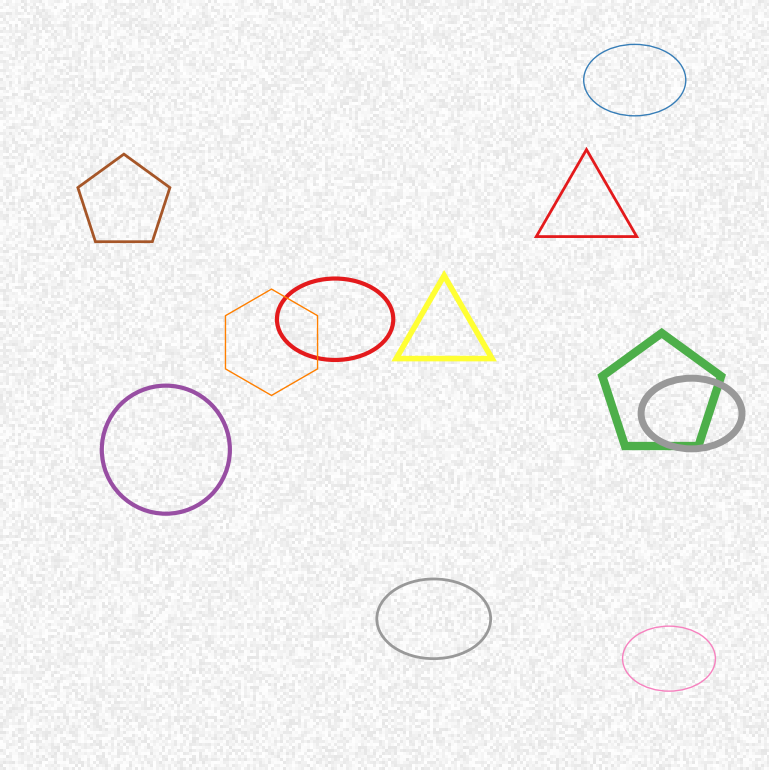[{"shape": "oval", "thickness": 1.5, "radius": 0.38, "center": [0.435, 0.585]}, {"shape": "triangle", "thickness": 1, "radius": 0.38, "center": [0.762, 0.73]}, {"shape": "oval", "thickness": 0.5, "radius": 0.33, "center": [0.824, 0.896]}, {"shape": "pentagon", "thickness": 3, "radius": 0.41, "center": [0.859, 0.486]}, {"shape": "circle", "thickness": 1.5, "radius": 0.42, "center": [0.215, 0.416]}, {"shape": "hexagon", "thickness": 0.5, "radius": 0.35, "center": [0.353, 0.555]}, {"shape": "triangle", "thickness": 2, "radius": 0.36, "center": [0.577, 0.57]}, {"shape": "pentagon", "thickness": 1, "radius": 0.31, "center": [0.161, 0.737]}, {"shape": "oval", "thickness": 0.5, "radius": 0.3, "center": [0.869, 0.145]}, {"shape": "oval", "thickness": 2.5, "radius": 0.33, "center": [0.898, 0.463]}, {"shape": "oval", "thickness": 1, "radius": 0.37, "center": [0.563, 0.196]}]